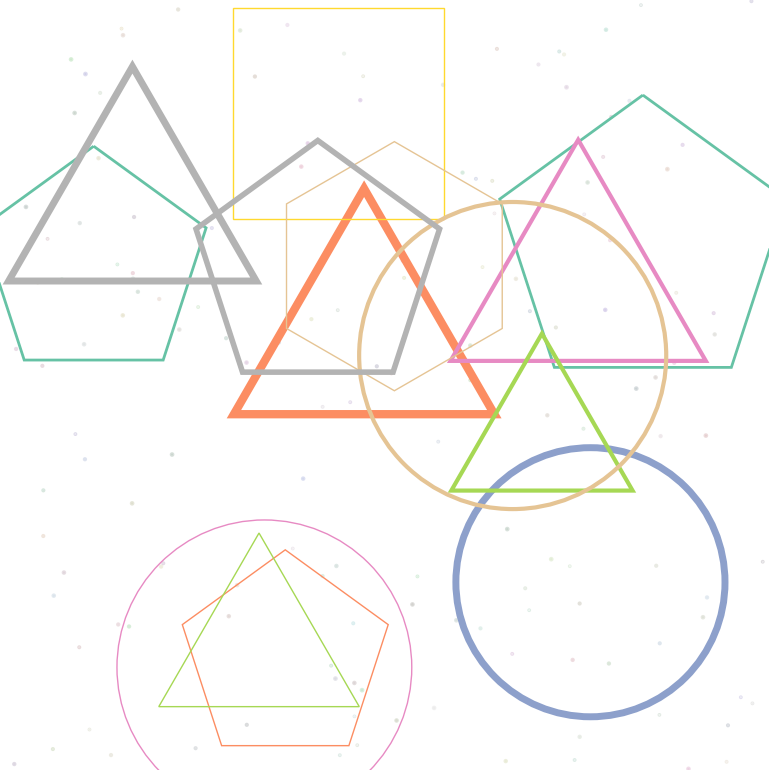[{"shape": "pentagon", "thickness": 1, "radius": 0.77, "center": [0.122, 0.657]}, {"shape": "pentagon", "thickness": 1, "radius": 0.98, "center": [0.835, 0.681]}, {"shape": "pentagon", "thickness": 0.5, "radius": 0.7, "center": [0.37, 0.145]}, {"shape": "triangle", "thickness": 3, "radius": 0.98, "center": [0.473, 0.56]}, {"shape": "circle", "thickness": 2.5, "radius": 0.87, "center": [0.767, 0.244]}, {"shape": "triangle", "thickness": 1.5, "radius": 0.96, "center": [0.751, 0.627]}, {"shape": "circle", "thickness": 0.5, "radius": 0.96, "center": [0.343, 0.133]}, {"shape": "triangle", "thickness": 1.5, "radius": 0.68, "center": [0.704, 0.431]}, {"shape": "triangle", "thickness": 0.5, "radius": 0.75, "center": [0.336, 0.157]}, {"shape": "square", "thickness": 0.5, "radius": 0.69, "center": [0.44, 0.852]}, {"shape": "circle", "thickness": 1.5, "radius": 1.0, "center": [0.666, 0.538]}, {"shape": "hexagon", "thickness": 0.5, "radius": 0.81, "center": [0.512, 0.654]}, {"shape": "triangle", "thickness": 2.5, "radius": 0.93, "center": [0.172, 0.728]}, {"shape": "pentagon", "thickness": 2, "radius": 0.83, "center": [0.413, 0.651]}]